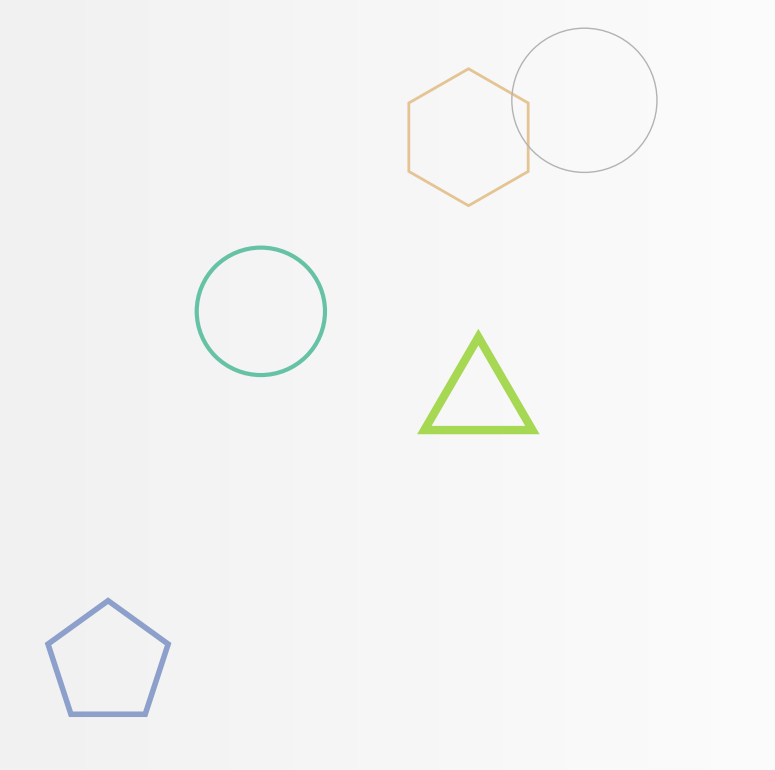[{"shape": "circle", "thickness": 1.5, "radius": 0.41, "center": [0.337, 0.596]}, {"shape": "pentagon", "thickness": 2, "radius": 0.41, "center": [0.139, 0.138]}, {"shape": "triangle", "thickness": 3, "radius": 0.4, "center": [0.617, 0.482]}, {"shape": "hexagon", "thickness": 1, "radius": 0.44, "center": [0.605, 0.822]}, {"shape": "circle", "thickness": 0.5, "radius": 0.47, "center": [0.754, 0.87]}]